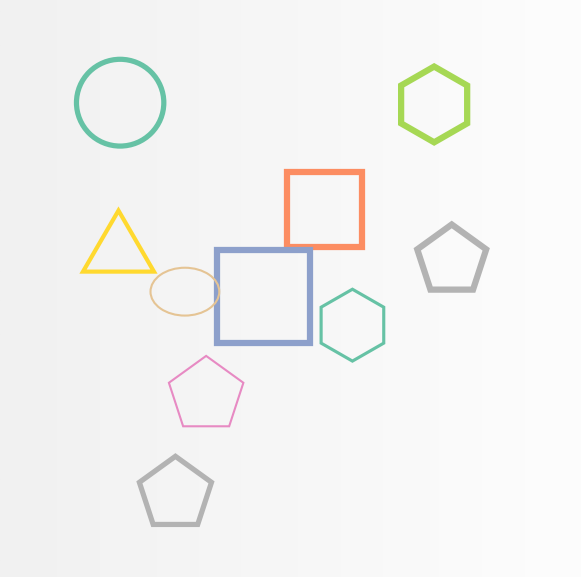[{"shape": "circle", "thickness": 2.5, "radius": 0.38, "center": [0.207, 0.821]}, {"shape": "hexagon", "thickness": 1.5, "radius": 0.31, "center": [0.606, 0.436]}, {"shape": "square", "thickness": 3, "radius": 0.32, "center": [0.558, 0.637]}, {"shape": "square", "thickness": 3, "radius": 0.4, "center": [0.454, 0.485]}, {"shape": "pentagon", "thickness": 1, "radius": 0.34, "center": [0.355, 0.315]}, {"shape": "hexagon", "thickness": 3, "radius": 0.33, "center": [0.747, 0.818]}, {"shape": "triangle", "thickness": 2, "radius": 0.35, "center": [0.204, 0.564]}, {"shape": "oval", "thickness": 1, "radius": 0.3, "center": [0.318, 0.494]}, {"shape": "pentagon", "thickness": 2.5, "radius": 0.33, "center": [0.302, 0.144]}, {"shape": "pentagon", "thickness": 3, "radius": 0.31, "center": [0.777, 0.548]}]